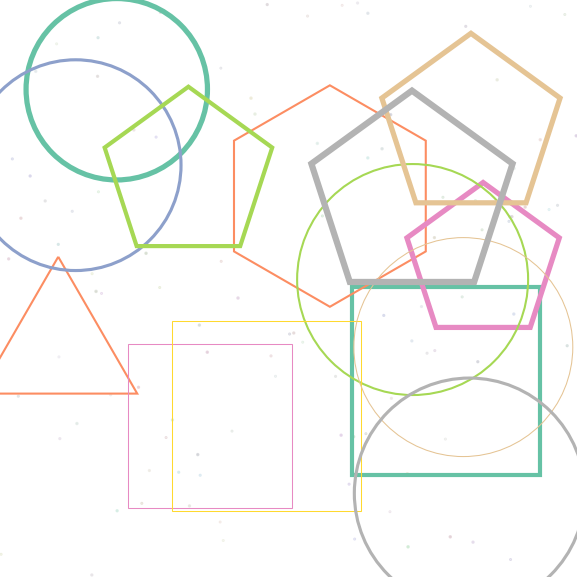[{"shape": "square", "thickness": 2, "radius": 0.81, "center": [0.773, 0.339]}, {"shape": "circle", "thickness": 2.5, "radius": 0.79, "center": [0.202, 0.845]}, {"shape": "hexagon", "thickness": 1, "radius": 0.96, "center": [0.571, 0.66]}, {"shape": "triangle", "thickness": 1, "radius": 0.79, "center": [0.101, 0.397]}, {"shape": "circle", "thickness": 1.5, "radius": 0.91, "center": [0.131, 0.713]}, {"shape": "pentagon", "thickness": 2.5, "radius": 0.69, "center": [0.837, 0.544]}, {"shape": "square", "thickness": 0.5, "radius": 0.71, "center": [0.363, 0.262]}, {"shape": "circle", "thickness": 1, "radius": 1.0, "center": [0.714, 0.515]}, {"shape": "pentagon", "thickness": 2, "radius": 0.76, "center": [0.326, 0.696]}, {"shape": "square", "thickness": 0.5, "radius": 0.82, "center": [0.461, 0.279]}, {"shape": "circle", "thickness": 0.5, "radius": 0.95, "center": [0.802, 0.398]}, {"shape": "pentagon", "thickness": 2.5, "radius": 0.81, "center": [0.816, 0.779]}, {"shape": "pentagon", "thickness": 3, "radius": 0.92, "center": [0.713, 0.659]}, {"shape": "circle", "thickness": 1.5, "radius": 1.0, "center": [0.813, 0.145]}]